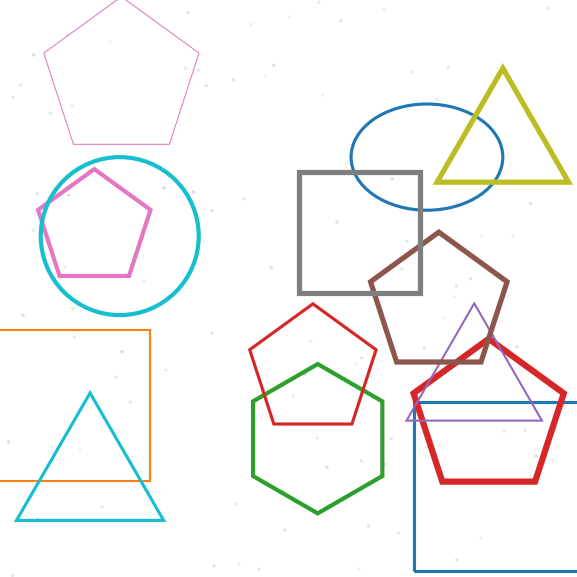[{"shape": "oval", "thickness": 1.5, "radius": 0.66, "center": [0.739, 0.727]}, {"shape": "square", "thickness": 1.5, "radius": 0.73, "center": [0.863, 0.157]}, {"shape": "square", "thickness": 1, "radius": 0.65, "center": [0.129, 0.297]}, {"shape": "hexagon", "thickness": 2, "radius": 0.65, "center": [0.55, 0.239]}, {"shape": "pentagon", "thickness": 3, "radius": 0.68, "center": [0.846, 0.276]}, {"shape": "pentagon", "thickness": 1.5, "radius": 0.58, "center": [0.542, 0.358]}, {"shape": "triangle", "thickness": 1, "radius": 0.68, "center": [0.821, 0.338]}, {"shape": "pentagon", "thickness": 2.5, "radius": 0.62, "center": [0.76, 0.473]}, {"shape": "pentagon", "thickness": 0.5, "radius": 0.71, "center": [0.21, 0.864]}, {"shape": "pentagon", "thickness": 2, "radius": 0.51, "center": [0.163, 0.604]}, {"shape": "square", "thickness": 2.5, "radius": 0.53, "center": [0.622, 0.596]}, {"shape": "triangle", "thickness": 2.5, "radius": 0.66, "center": [0.871, 0.749]}, {"shape": "triangle", "thickness": 1.5, "radius": 0.74, "center": [0.156, 0.172]}, {"shape": "circle", "thickness": 2, "radius": 0.68, "center": [0.207, 0.59]}]